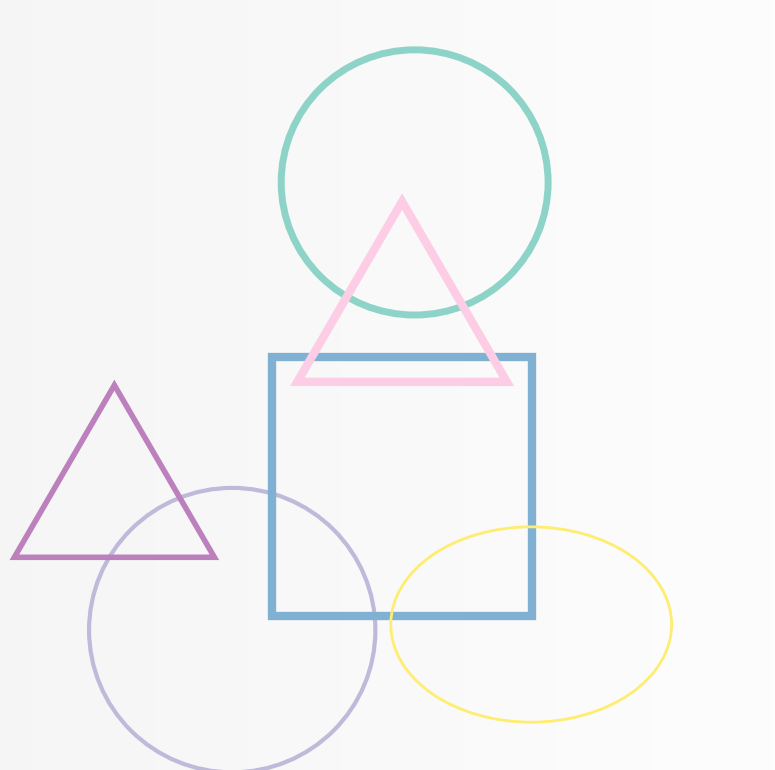[{"shape": "circle", "thickness": 2.5, "radius": 0.86, "center": [0.535, 0.763]}, {"shape": "circle", "thickness": 1.5, "radius": 0.92, "center": [0.3, 0.182]}, {"shape": "square", "thickness": 3, "radius": 0.84, "center": [0.518, 0.368]}, {"shape": "triangle", "thickness": 3, "radius": 0.78, "center": [0.519, 0.582]}, {"shape": "triangle", "thickness": 2, "radius": 0.75, "center": [0.148, 0.351]}, {"shape": "oval", "thickness": 1, "radius": 0.91, "center": [0.685, 0.189]}]